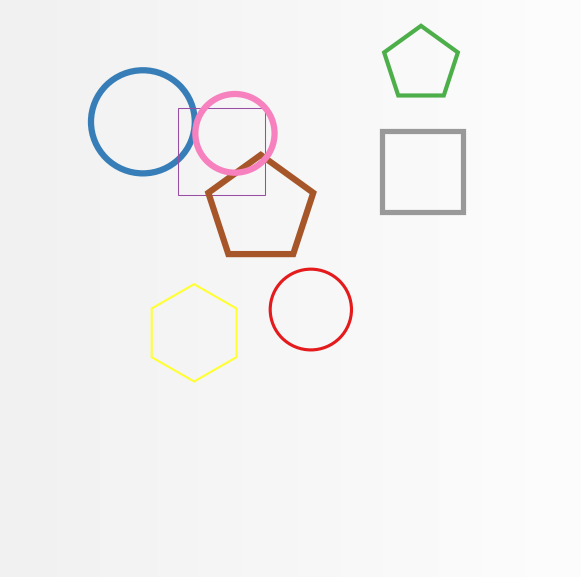[{"shape": "circle", "thickness": 1.5, "radius": 0.35, "center": [0.535, 0.463]}, {"shape": "circle", "thickness": 3, "radius": 0.45, "center": [0.246, 0.788]}, {"shape": "pentagon", "thickness": 2, "radius": 0.33, "center": [0.724, 0.888]}, {"shape": "square", "thickness": 0.5, "radius": 0.38, "center": [0.381, 0.736]}, {"shape": "hexagon", "thickness": 1, "radius": 0.42, "center": [0.334, 0.423]}, {"shape": "pentagon", "thickness": 3, "radius": 0.47, "center": [0.449, 0.636]}, {"shape": "circle", "thickness": 3, "radius": 0.34, "center": [0.404, 0.768]}, {"shape": "square", "thickness": 2.5, "radius": 0.35, "center": [0.727, 0.702]}]